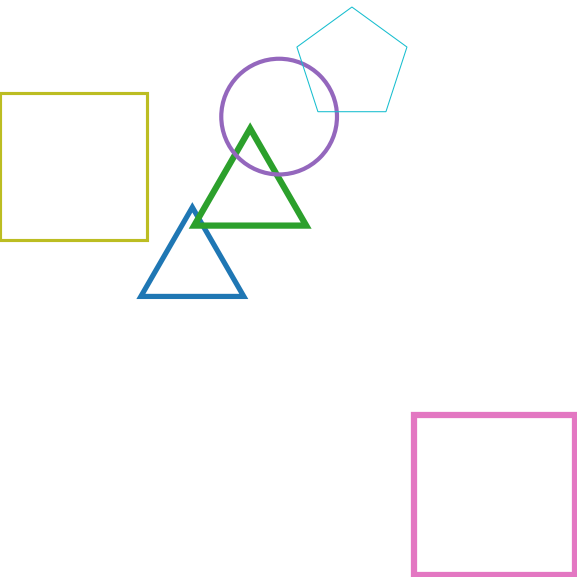[{"shape": "triangle", "thickness": 2.5, "radius": 0.51, "center": [0.333, 0.537]}, {"shape": "triangle", "thickness": 3, "radius": 0.56, "center": [0.433, 0.665]}, {"shape": "circle", "thickness": 2, "radius": 0.5, "center": [0.483, 0.797]}, {"shape": "square", "thickness": 3, "radius": 0.69, "center": [0.856, 0.142]}, {"shape": "square", "thickness": 1.5, "radius": 0.64, "center": [0.128, 0.711]}, {"shape": "pentagon", "thickness": 0.5, "radius": 0.5, "center": [0.609, 0.887]}]